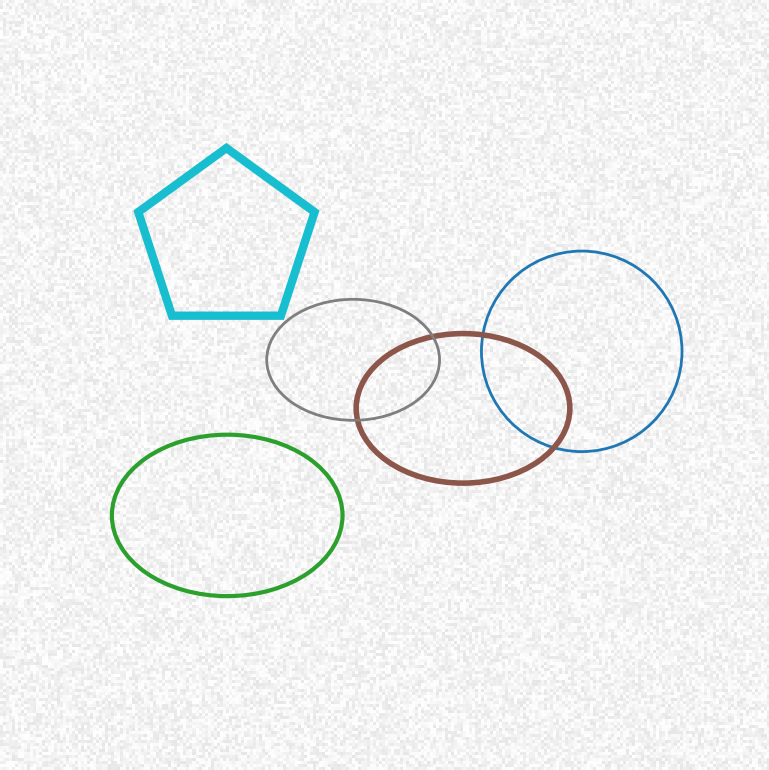[{"shape": "circle", "thickness": 1, "radius": 0.65, "center": [0.755, 0.544]}, {"shape": "oval", "thickness": 1.5, "radius": 0.75, "center": [0.295, 0.331]}, {"shape": "oval", "thickness": 2, "radius": 0.69, "center": [0.601, 0.47]}, {"shape": "oval", "thickness": 1, "radius": 0.56, "center": [0.459, 0.533]}, {"shape": "pentagon", "thickness": 3, "radius": 0.6, "center": [0.294, 0.687]}]